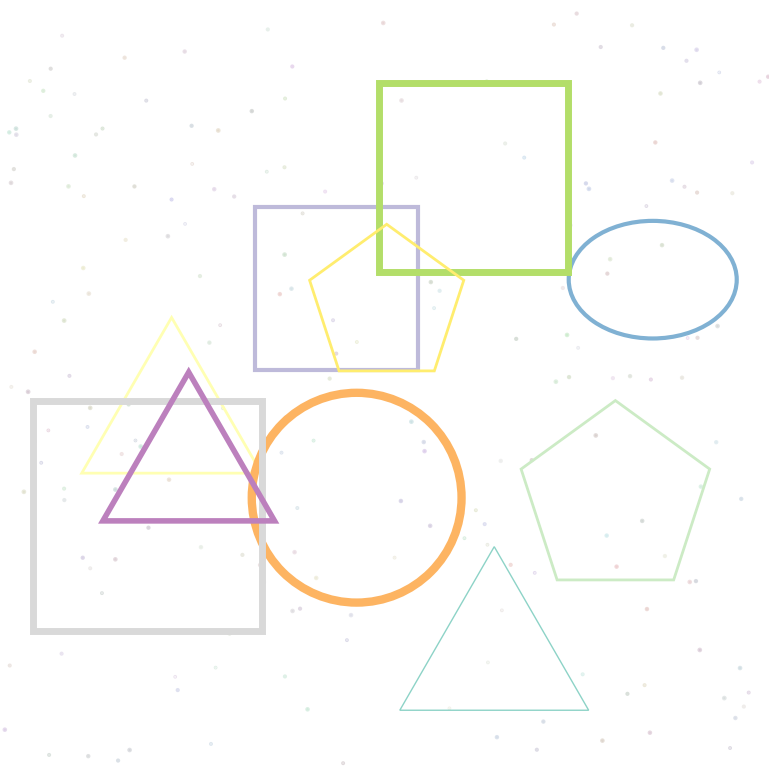[{"shape": "triangle", "thickness": 0.5, "radius": 0.71, "center": [0.642, 0.148]}, {"shape": "triangle", "thickness": 1, "radius": 0.67, "center": [0.223, 0.453]}, {"shape": "square", "thickness": 1.5, "radius": 0.53, "center": [0.437, 0.625]}, {"shape": "oval", "thickness": 1.5, "radius": 0.55, "center": [0.848, 0.637]}, {"shape": "circle", "thickness": 3, "radius": 0.68, "center": [0.463, 0.354]}, {"shape": "square", "thickness": 2.5, "radius": 0.61, "center": [0.615, 0.77]}, {"shape": "square", "thickness": 2.5, "radius": 0.75, "center": [0.191, 0.329]}, {"shape": "triangle", "thickness": 2, "radius": 0.64, "center": [0.245, 0.388]}, {"shape": "pentagon", "thickness": 1, "radius": 0.64, "center": [0.799, 0.351]}, {"shape": "pentagon", "thickness": 1, "radius": 0.53, "center": [0.502, 0.603]}]